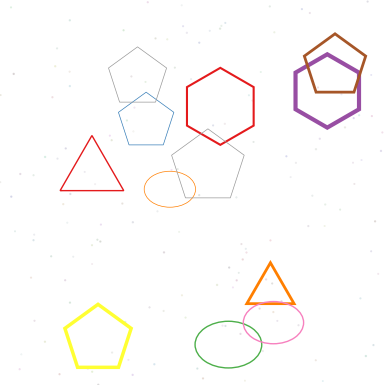[{"shape": "triangle", "thickness": 1, "radius": 0.48, "center": [0.239, 0.553]}, {"shape": "hexagon", "thickness": 1.5, "radius": 0.5, "center": [0.572, 0.724]}, {"shape": "pentagon", "thickness": 0.5, "radius": 0.38, "center": [0.38, 0.685]}, {"shape": "oval", "thickness": 1, "radius": 0.43, "center": [0.593, 0.105]}, {"shape": "hexagon", "thickness": 3, "radius": 0.48, "center": [0.85, 0.764]}, {"shape": "triangle", "thickness": 2, "radius": 0.35, "center": [0.702, 0.247]}, {"shape": "oval", "thickness": 0.5, "radius": 0.33, "center": [0.441, 0.508]}, {"shape": "pentagon", "thickness": 2.5, "radius": 0.45, "center": [0.255, 0.119]}, {"shape": "pentagon", "thickness": 2, "radius": 0.42, "center": [0.87, 0.828]}, {"shape": "oval", "thickness": 1, "radius": 0.39, "center": [0.71, 0.162]}, {"shape": "pentagon", "thickness": 0.5, "radius": 0.4, "center": [0.357, 0.799]}, {"shape": "pentagon", "thickness": 0.5, "radius": 0.5, "center": [0.54, 0.566]}]